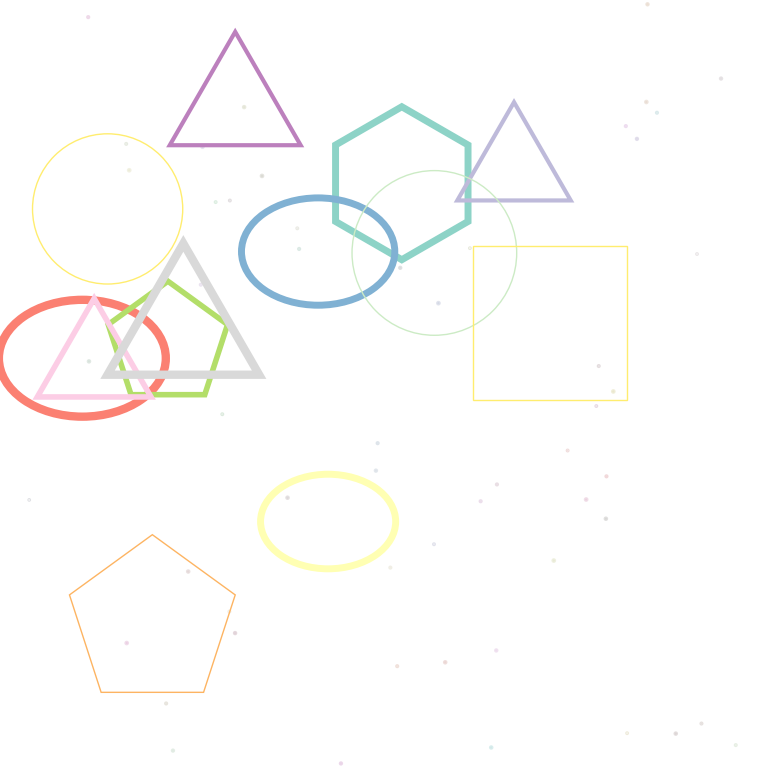[{"shape": "hexagon", "thickness": 2.5, "radius": 0.5, "center": [0.522, 0.762]}, {"shape": "oval", "thickness": 2.5, "radius": 0.44, "center": [0.426, 0.323]}, {"shape": "triangle", "thickness": 1.5, "radius": 0.43, "center": [0.668, 0.782]}, {"shape": "oval", "thickness": 3, "radius": 0.54, "center": [0.107, 0.535]}, {"shape": "oval", "thickness": 2.5, "radius": 0.5, "center": [0.413, 0.673]}, {"shape": "pentagon", "thickness": 0.5, "radius": 0.57, "center": [0.198, 0.192]}, {"shape": "pentagon", "thickness": 2, "radius": 0.41, "center": [0.218, 0.553]}, {"shape": "triangle", "thickness": 2, "radius": 0.43, "center": [0.122, 0.527]}, {"shape": "triangle", "thickness": 3, "radius": 0.57, "center": [0.238, 0.57]}, {"shape": "triangle", "thickness": 1.5, "radius": 0.49, "center": [0.305, 0.86]}, {"shape": "circle", "thickness": 0.5, "radius": 0.53, "center": [0.564, 0.671]}, {"shape": "square", "thickness": 0.5, "radius": 0.5, "center": [0.715, 0.581]}, {"shape": "circle", "thickness": 0.5, "radius": 0.49, "center": [0.14, 0.729]}]